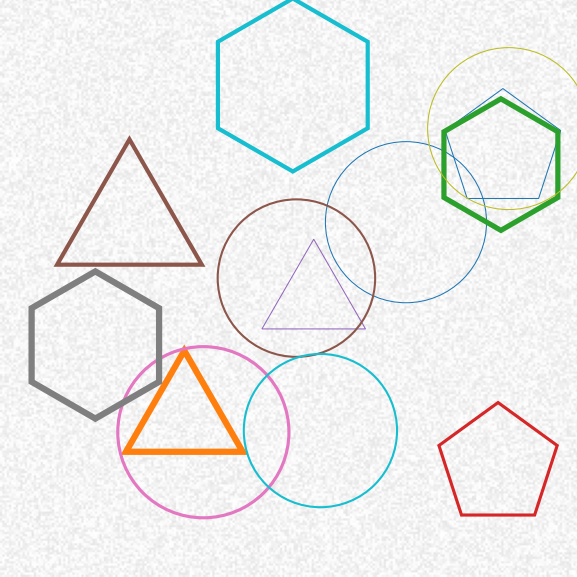[{"shape": "circle", "thickness": 0.5, "radius": 0.7, "center": [0.703, 0.614]}, {"shape": "pentagon", "thickness": 0.5, "radius": 0.53, "center": [0.871, 0.741]}, {"shape": "triangle", "thickness": 3, "radius": 0.58, "center": [0.319, 0.275]}, {"shape": "hexagon", "thickness": 2.5, "radius": 0.57, "center": [0.867, 0.714]}, {"shape": "pentagon", "thickness": 1.5, "radius": 0.54, "center": [0.862, 0.194]}, {"shape": "triangle", "thickness": 0.5, "radius": 0.52, "center": [0.543, 0.481]}, {"shape": "triangle", "thickness": 2, "radius": 0.72, "center": [0.224, 0.613]}, {"shape": "circle", "thickness": 1, "radius": 0.68, "center": [0.513, 0.518]}, {"shape": "circle", "thickness": 1.5, "radius": 0.74, "center": [0.352, 0.251]}, {"shape": "hexagon", "thickness": 3, "radius": 0.64, "center": [0.165, 0.402]}, {"shape": "circle", "thickness": 0.5, "radius": 0.7, "center": [0.881, 0.776]}, {"shape": "circle", "thickness": 1, "radius": 0.66, "center": [0.555, 0.254]}, {"shape": "hexagon", "thickness": 2, "radius": 0.75, "center": [0.507, 0.852]}]